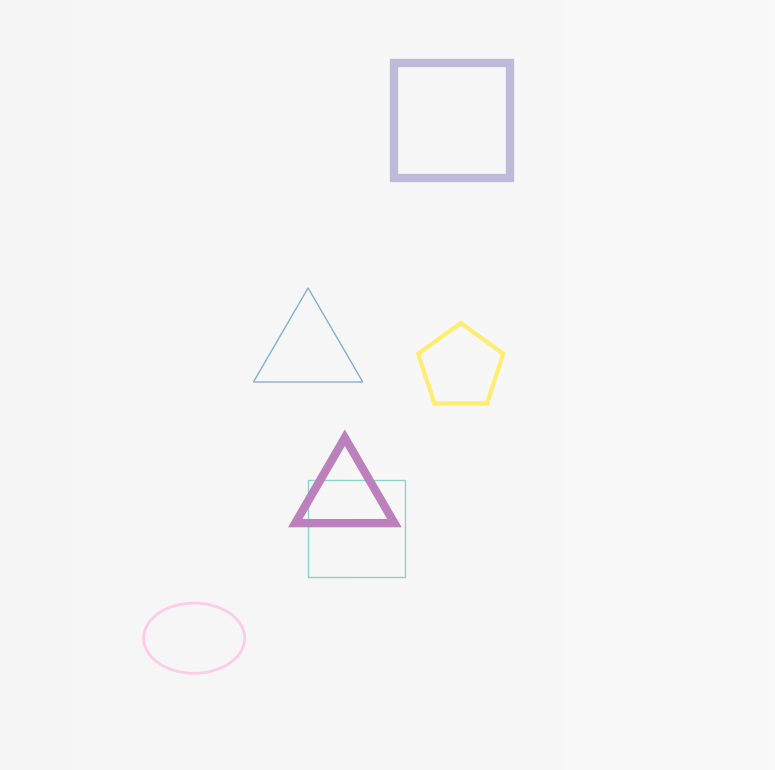[{"shape": "square", "thickness": 0.5, "radius": 0.31, "center": [0.46, 0.314]}, {"shape": "square", "thickness": 3, "radius": 0.37, "center": [0.584, 0.844]}, {"shape": "triangle", "thickness": 0.5, "radius": 0.41, "center": [0.398, 0.545]}, {"shape": "oval", "thickness": 1, "radius": 0.33, "center": [0.251, 0.171]}, {"shape": "triangle", "thickness": 3, "radius": 0.37, "center": [0.445, 0.358]}, {"shape": "pentagon", "thickness": 1.5, "radius": 0.29, "center": [0.594, 0.523]}]